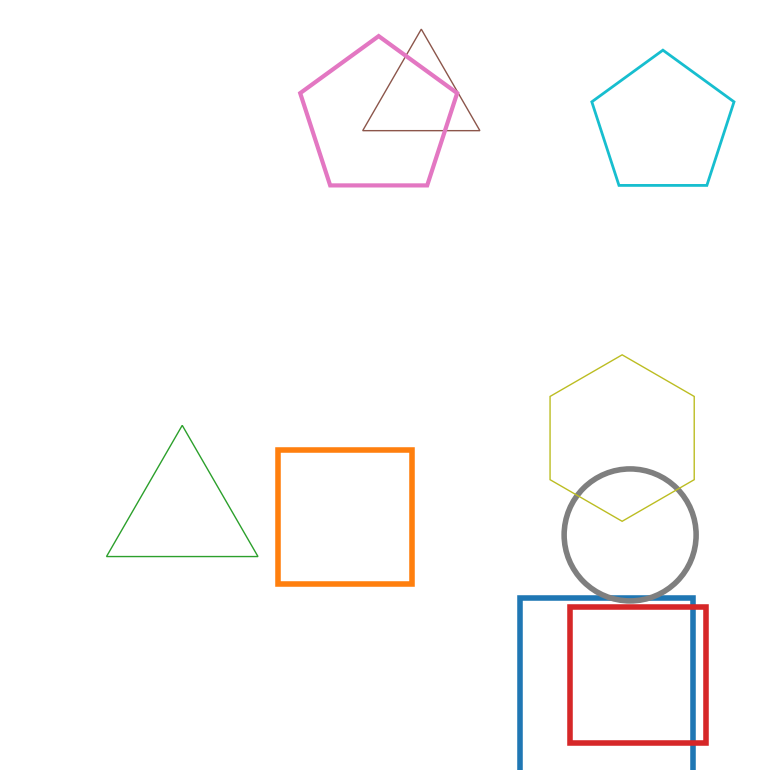[{"shape": "square", "thickness": 2, "radius": 0.56, "center": [0.788, 0.11]}, {"shape": "square", "thickness": 2, "radius": 0.44, "center": [0.448, 0.328]}, {"shape": "triangle", "thickness": 0.5, "radius": 0.57, "center": [0.237, 0.334]}, {"shape": "square", "thickness": 2, "radius": 0.44, "center": [0.829, 0.124]}, {"shape": "triangle", "thickness": 0.5, "radius": 0.44, "center": [0.547, 0.874]}, {"shape": "pentagon", "thickness": 1.5, "radius": 0.54, "center": [0.492, 0.846]}, {"shape": "circle", "thickness": 2, "radius": 0.43, "center": [0.818, 0.305]}, {"shape": "hexagon", "thickness": 0.5, "radius": 0.54, "center": [0.808, 0.431]}, {"shape": "pentagon", "thickness": 1, "radius": 0.49, "center": [0.861, 0.838]}]